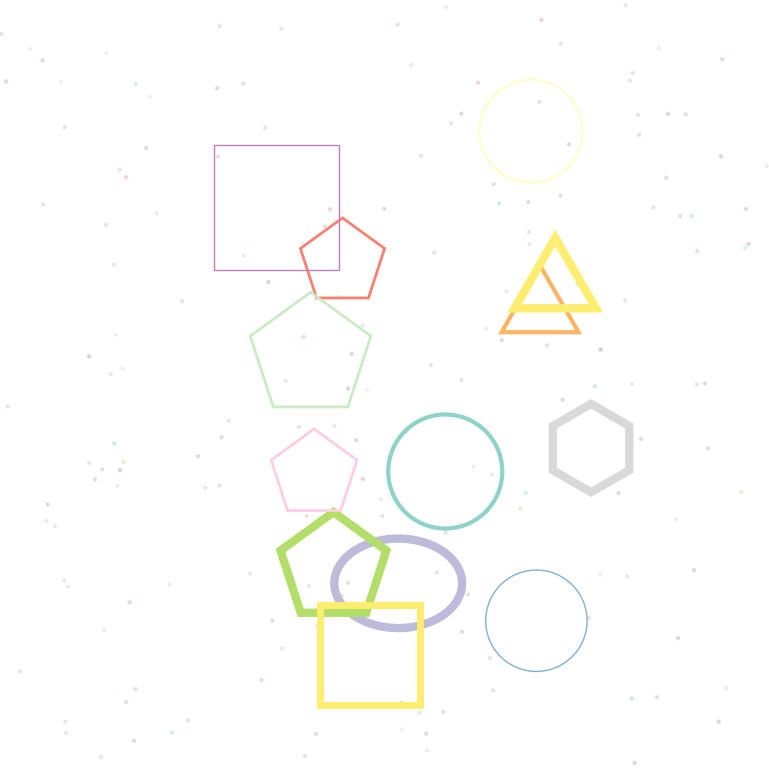[{"shape": "circle", "thickness": 1.5, "radius": 0.37, "center": [0.578, 0.388]}, {"shape": "circle", "thickness": 0.5, "radius": 0.33, "center": [0.69, 0.83]}, {"shape": "oval", "thickness": 3, "radius": 0.42, "center": [0.517, 0.242]}, {"shape": "pentagon", "thickness": 1, "radius": 0.29, "center": [0.445, 0.66]}, {"shape": "circle", "thickness": 0.5, "radius": 0.33, "center": [0.697, 0.194]}, {"shape": "triangle", "thickness": 1.5, "radius": 0.29, "center": [0.701, 0.597]}, {"shape": "pentagon", "thickness": 3, "radius": 0.36, "center": [0.433, 0.263]}, {"shape": "pentagon", "thickness": 1, "radius": 0.29, "center": [0.408, 0.384]}, {"shape": "hexagon", "thickness": 3, "radius": 0.29, "center": [0.768, 0.418]}, {"shape": "square", "thickness": 0.5, "radius": 0.41, "center": [0.359, 0.73]}, {"shape": "pentagon", "thickness": 1, "radius": 0.41, "center": [0.403, 0.538]}, {"shape": "triangle", "thickness": 3, "radius": 0.3, "center": [0.721, 0.63]}, {"shape": "square", "thickness": 2.5, "radius": 0.32, "center": [0.48, 0.149]}]